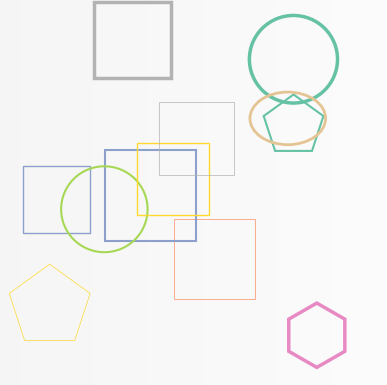[{"shape": "pentagon", "thickness": 1.5, "radius": 0.41, "center": [0.758, 0.674]}, {"shape": "circle", "thickness": 2.5, "radius": 0.57, "center": [0.757, 0.846]}, {"shape": "square", "thickness": 0.5, "radius": 0.52, "center": [0.554, 0.327]}, {"shape": "square", "thickness": 1, "radius": 0.43, "center": [0.145, 0.482]}, {"shape": "square", "thickness": 1.5, "radius": 0.59, "center": [0.389, 0.492]}, {"shape": "hexagon", "thickness": 2.5, "radius": 0.42, "center": [0.818, 0.129]}, {"shape": "circle", "thickness": 1.5, "radius": 0.56, "center": [0.269, 0.457]}, {"shape": "square", "thickness": 1, "radius": 0.47, "center": [0.446, 0.536]}, {"shape": "pentagon", "thickness": 0.5, "radius": 0.55, "center": [0.128, 0.204]}, {"shape": "oval", "thickness": 2, "radius": 0.49, "center": [0.743, 0.693]}, {"shape": "square", "thickness": 0.5, "radius": 0.48, "center": [0.507, 0.641]}, {"shape": "square", "thickness": 2.5, "radius": 0.49, "center": [0.342, 0.895]}]